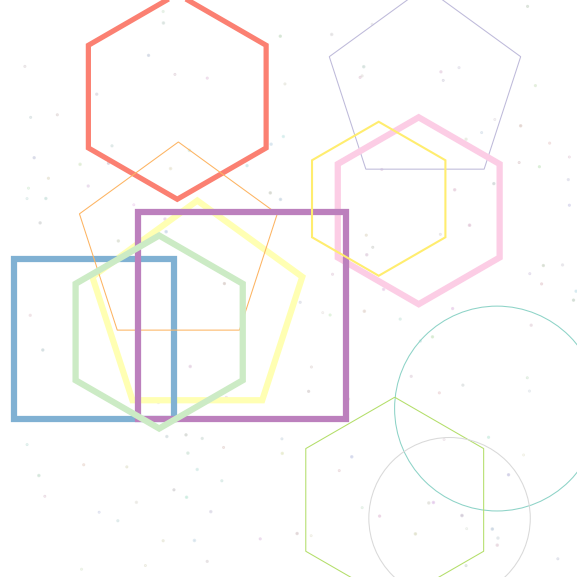[{"shape": "circle", "thickness": 0.5, "radius": 0.89, "center": [0.861, 0.292]}, {"shape": "pentagon", "thickness": 3, "radius": 0.96, "center": [0.342, 0.461]}, {"shape": "pentagon", "thickness": 0.5, "radius": 0.87, "center": [0.736, 0.847]}, {"shape": "hexagon", "thickness": 2.5, "radius": 0.89, "center": [0.307, 0.832]}, {"shape": "square", "thickness": 3, "radius": 0.69, "center": [0.163, 0.413]}, {"shape": "pentagon", "thickness": 0.5, "radius": 0.9, "center": [0.309, 0.573]}, {"shape": "hexagon", "thickness": 0.5, "radius": 0.89, "center": [0.683, 0.133]}, {"shape": "hexagon", "thickness": 3, "radius": 0.81, "center": [0.725, 0.634]}, {"shape": "circle", "thickness": 0.5, "radius": 0.7, "center": [0.778, 0.102]}, {"shape": "square", "thickness": 3, "radius": 0.9, "center": [0.419, 0.453]}, {"shape": "hexagon", "thickness": 3, "radius": 0.84, "center": [0.276, 0.424]}, {"shape": "hexagon", "thickness": 1, "radius": 0.67, "center": [0.656, 0.655]}]